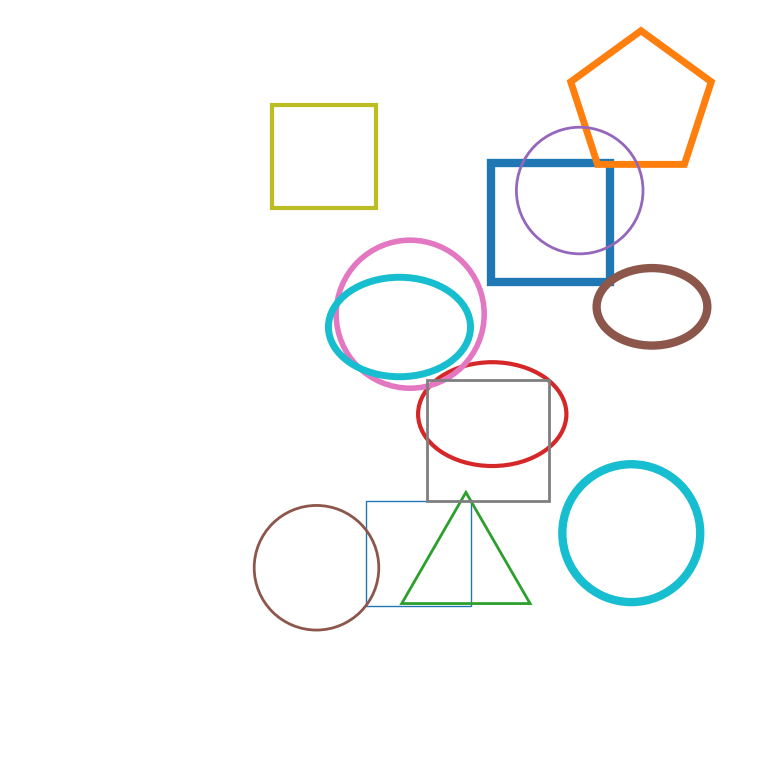[{"shape": "square", "thickness": 0.5, "radius": 0.34, "center": [0.543, 0.281]}, {"shape": "square", "thickness": 3, "radius": 0.38, "center": [0.715, 0.711]}, {"shape": "pentagon", "thickness": 2.5, "radius": 0.48, "center": [0.832, 0.864]}, {"shape": "triangle", "thickness": 1, "radius": 0.48, "center": [0.605, 0.264]}, {"shape": "oval", "thickness": 1.5, "radius": 0.48, "center": [0.639, 0.462]}, {"shape": "circle", "thickness": 1, "radius": 0.41, "center": [0.753, 0.753]}, {"shape": "circle", "thickness": 1, "radius": 0.4, "center": [0.411, 0.263]}, {"shape": "oval", "thickness": 3, "radius": 0.36, "center": [0.847, 0.602]}, {"shape": "circle", "thickness": 2, "radius": 0.48, "center": [0.533, 0.592]}, {"shape": "square", "thickness": 1, "radius": 0.39, "center": [0.634, 0.428]}, {"shape": "square", "thickness": 1.5, "radius": 0.34, "center": [0.421, 0.797]}, {"shape": "oval", "thickness": 2.5, "radius": 0.46, "center": [0.519, 0.575]}, {"shape": "circle", "thickness": 3, "radius": 0.45, "center": [0.82, 0.308]}]